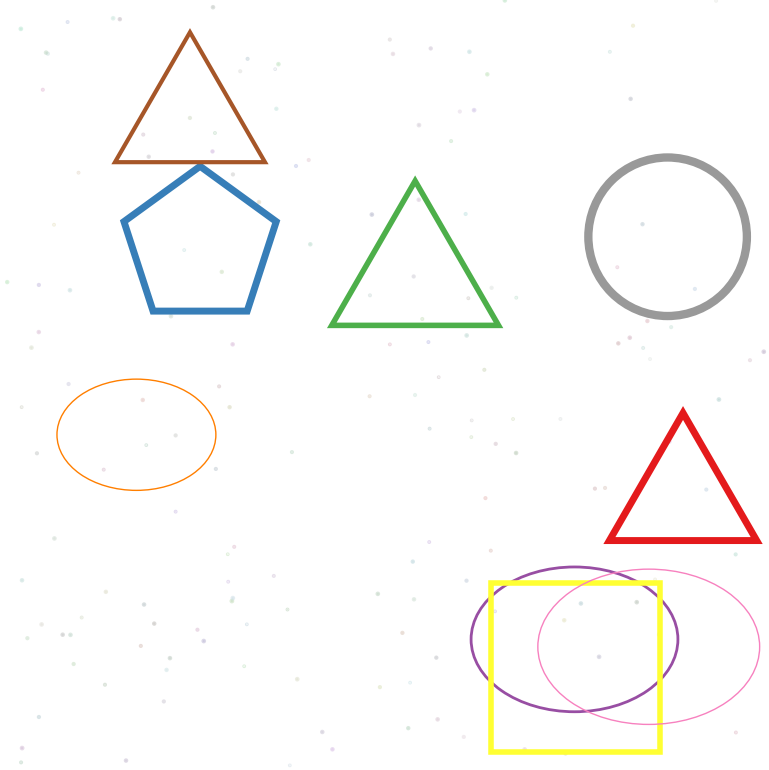[{"shape": "triangle", "thickness": 2.5, "radius": 0.55, "center": [0.887, 0.353]}, {"shape": "pentagon", "thickness": 2.5, "radius": 0.52, "center": [0.26, 0.68]}, {"shape": "triangle", "thickness": 2, "radius": 0.63, "center": [0.539, 0.64]}, {"shape": "oval", "thickness": 1, "radius": 0.67, "center": [0.746, 0.17]}, {"shape": "oval", "thickness": 0.5, "radius": 0.52, "center": [0.177, 0.435]}, {"shape": "square", "thickness": 2, "radius": 0.55, "center": [0.747, 0.133]}, {"shape": "triangle", "thickness": 1.5, "radius": 0.56, "center": [0.247, 0.846]}, {"shape": "oval", "thickness": 0.5, "radius": 0.72, "center": [0.843, 0.16]}, {"shape": "circle", "thickness": 3, "radius": 0.51, "center": [0.867, 0.693]}]